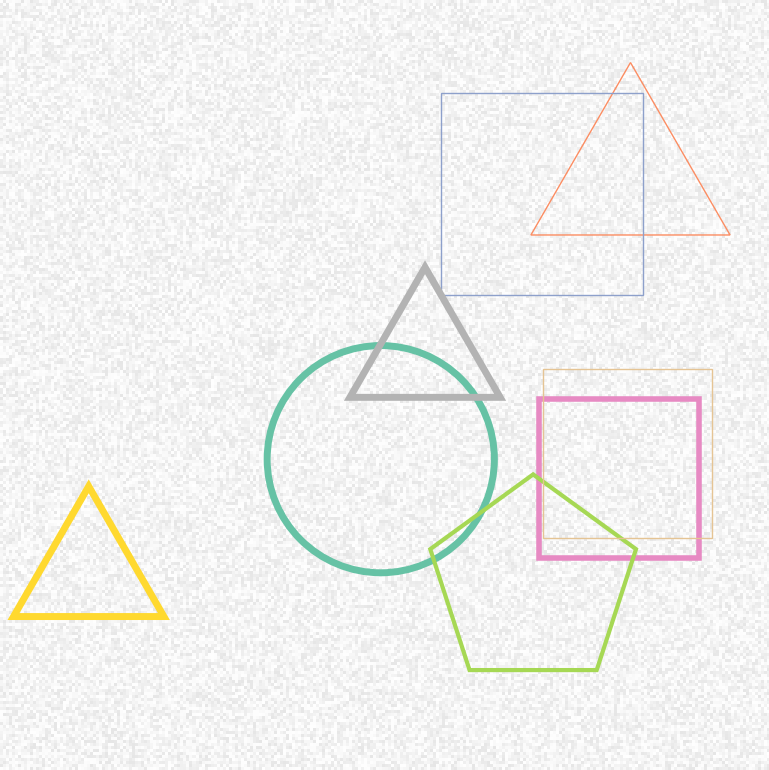[{"shape": "circle", "thickness": 2.5, "radius": 0.74, "center": [0.495, 0.404]}, {"shape": "triangle", "thickness": 0.5, "radius": 0.75, "center": [0.819, 0.769]}, {"shape": "square", "thickness": 0.5, "radius": 0.66, "center": [0.704, 0.748]}, {"shape": "square", "thickness": 2, "radius": 0.52, "center": [0.804, 0.378]}, {"shape": "pentagon", "thickness": 1.5, "radius": 0.7, "center": [0.692, 0.243]}, {"shape": "triangle", "thickness": 2.5, "radius": 0.56, "center": [0.115, 0.256]}, {"shape": "square", "thickness": 0.5, "radius": 0.55, "center": [0.815, 0.411]}, {"shape": "triangle", "thickness": 2.5, "radius": 0.56, "center": [0.552, 0.54]}]